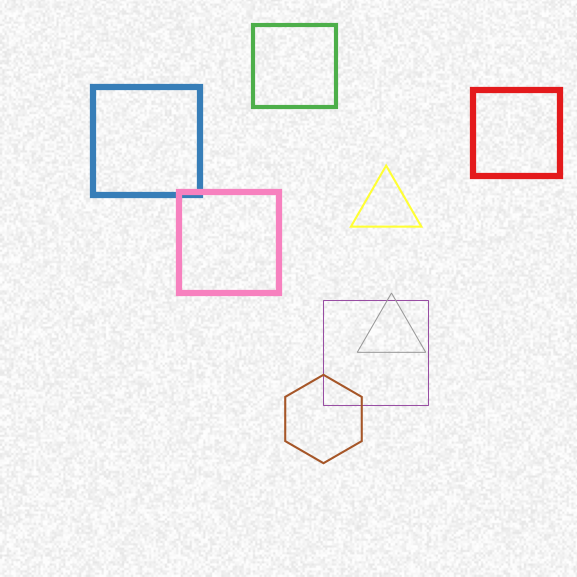[{"shape": "square", "thickness": 3, "radius": 0.38, "center": [0.894, 0.769]}, {"shape": "square", "thickness": 3, "radius": 0.46, "center": [0.253, 0.755]}, {"shape": "square", "thickness": 2, "radius": 0.36, "center": [0.51, 0.884]}, {"shape": "square", "thickness": 0.5, "radius": 0.45, "center": [0.65, 0.389]}, {"shape": "triangle", "thickness": 1, "radius": 0.35, "center": [0.669, 0.642]}, {"shape": "hexagon", "thickness": 1, "radius": 0.38, "center": [0.56, 0.274]}, {"shape": "square", "thickness": 3, "radius": 0.43, "center": [0.397, 0.579]}, {"shape": "triangle", "thickness": 0.5, "radius": 0.34, "center": [0.678, 0.423]}]